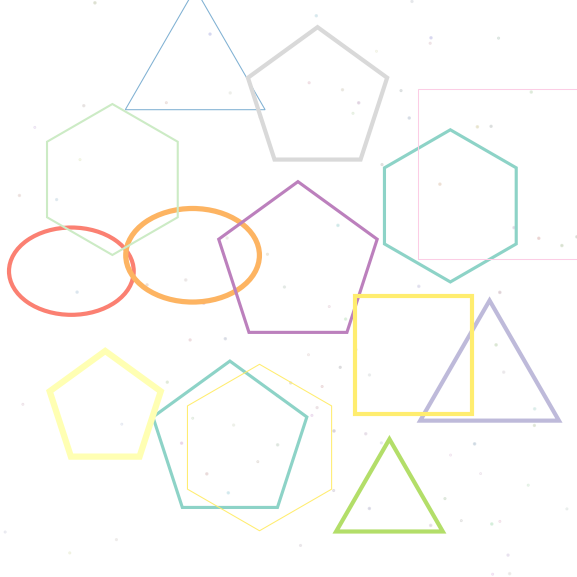[{"shape": "pentagon", "thickness": 1.5, "radius": 0.7, "center": [0.398, 0.234]}, {"shape": "hexagon", "thickness": 1.5, "radius": 0.66, "center": [0.78, 0.643]}, {"shape": "pentagon", "thickness": 3, "radius": 0.51, "center": [0.182, 0.29]}, {"shape": "triangle", "thickness": 2, "radius": 0.69, "center": [0.848, 0.34]}, {"shape": "oval", "thickness": 2, "radius": 0.54, "center": [0.124, 0.53]}, {"shape": "triangle", "thickness": 0.5, "radius": 0.7, "center": [0.338, 0.879]}, {"shape": "oval", "thickness": 2.5, "radius": 0.58, "center": [0.333, 0.557]}, {"shape": "triangle", "thickness": 2, "radius": 0.53, "center": [0.674, 0.132]}, {"shape": "square", "thickness": 0.5, "radius": 0.74, "center": [0.872, 0.698]}, {"shape": "pentagon", "thickness": 2, "radius": 0.63, "center": [0.55, 0.825]}, {"shape": "pentagon", "thickness": 1.5, "radius": 0.72, "center": [0.516, 0.54]}, {"shape": "hexagon", "thickness": 1, "radius": 0.65, "center": [0.195, 0.688]}, {"shape": "hexagon", "thickness": 0.5, "radius": 0.72, "center": [0.449, 0.224]}, {"shape": "square", "thickness": 2, "radius": 0.51, "center": [0.716, 0.384]}]